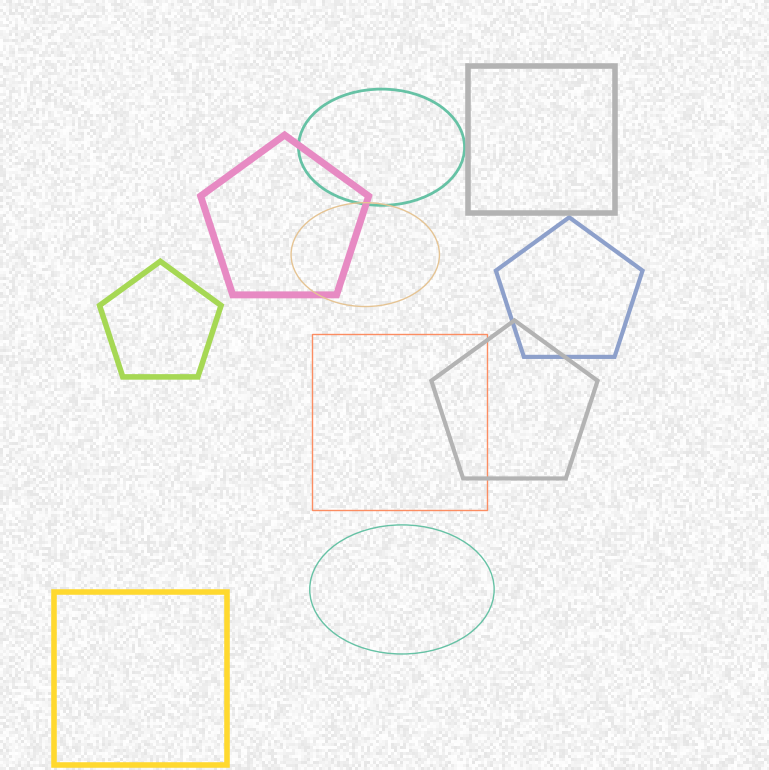[{"shape": "oval", "thickness": 0.5, "radius": 0.6, "center": [0.522, 0.234]}, {"shape": "oval", "thickness": 1, "radius": 0.54, "center": [0.495, 0.809]}, {"shape": "square", "thickness": 0.5, "radius": 0.57, "center": [0.519, 0.452]}, {"shape": "pentagon", "thickness": 1.5, "radius": 0.5, "center": [0.739, 0.618]}, {"shape": "pentagon", "thickness": 2.5, "radius": 0.57, "center": [0.37, 0.71]}, {"shape": "pentagon", "thickness": 2, "radius": 0.41, "center": [0.208, 0.578]}, {"shape": "square", "thickness": 2, "radius": 0.56, "center": [0.183, 0.119]}, {"shape": "oval", "thickness": 0.5, "radius": 0.48, "center": [0.474, 0.669]}, {"shape": "square", "thickness": 2, "radius": 0.48, "center": [0.704, 0.818]}, {"shape": "pentagon", "thickness": 1.5, "radius": 0.57, "center": [0.668, 0.47]}]